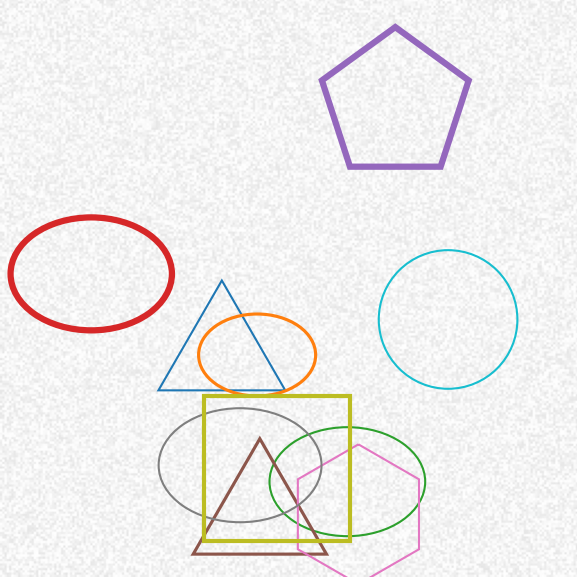[{"shape": "triangle", "thickness": 1, "radius": 0.63, "center": [0.384, 0.387]}, {"shape": "oval", "thickness": 1.5, "radius": 0.51, "center": [0.445, 0.384]}, {"shape": "oval", "thickness": 1, "radius": 0.67, "center": [0.601, 0.165]}, {"shape": "oval", "thickness": 3, "radius": 0.7, "center": [0.158, 0.525]}, {"shape": "pentagon", "thickness": 3, "radius": 0.67, "center": [0.684, 0.819]}, {"shape": "triangle", "thickness": 1.5, "radius": 0.67, "center": [0.45, 0.106]}, {"shape": "hexagon", "thickness": 1, "radius": 0.61, "center": [0.621, 0.109]}, {"shape": "oval", "thickness": 1, "radius": 0.71, "center": [0.416, 0.194]}, {"shape": "square", "thickness": 2, "radius": 0.63, "center": [0.48, 0.188]}, {"shape": "circle", "thickness": 1, "radius": 0.6, "center": [0.776, 0.446]}]